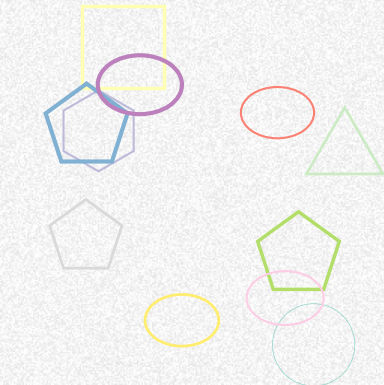[{"shape": "circle", "thickness": 0.5, "radius": 0.53, "center": [0.815, 0.104]}, {"shape": "square", "thickness": 2.5, "radius": 0.53, "center": [0.32, 0.877]}, {"shape": "hexagon", "thickness": 1.5, "radius": 0.53, "center": [0.256, 0.66]}, {"shape": "oval", "thickness": 1.5, "radius": 0.48, "center": [0.721, 0.707]}, {"shape": "pentagon", "thickness": 3, "radius": 0.56, "center": [0.225, 0.671]}, {"shape": "pentagon", "thickness": 2.5, "radius": 0.56, "center": [0.775, 0.339]}, {"shape": "oval", "thickness": 1.5, "radius": 0.5, "center": [0.741, 0.226]}, {"shape": "pentagon", "thickness": 2, "radius": 0.49, "center": [0.223, 0.383]}, {"shape": "oval", "thickness": 3, "radius": 0.55, "center": [0.363, 0.78]}, {"shape": "triangle", "thickness": 2, "radius": 0.57, "center": [0.895, 0.606]}, {"shape": "oval", "thickness": 2, "radius": 0.48, "center": [0.473, 0.168]}]